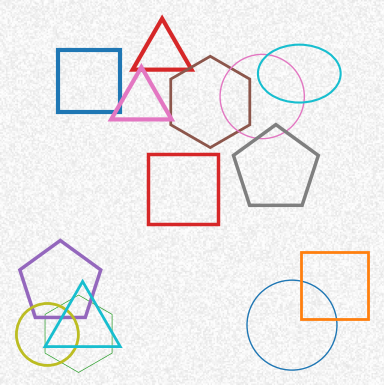[{"shape": "circle", "thickness": 1, "radius": 0.58, "center": [0.758, 0.155]}, {"shape": "square", "thickness": 3, "radius": 0.4, "center": [0.23, 0.79]}, {"shape": "square", "thickness": 2, "radius": 0.43, "center": [0.869, 0.259]}, {"shape": "hexagon", "thickness": 0.5, "radius": 0.5, "center": [0.204, 0.133]}, {"shape": "square", "thickness": 2.5, "radius": 0.45, "center": [0.476, 0.509]}, {"shape": "triangle", "thickness": 3, "radius": 0.44, "center": [0.421, 0.863]}, {"shape": "pentagon", "thickness": 2.5, "radius": 0.55, "center": [0.157, 0.265]}, {"shape": "hexagon", "thickness": 2, "radius": 0.59, "center": [0.546, 0.735]}, {"shape": "circle", "thickness": 1, "radius": 0.55, "center": [0.681, 0.749]}, {"shape": "triangle", "thickness": 3, "radius": 0.45, "center": [0.367, 0.735]}, {"shape": "pentagon", "thickness": 2.5, "radius": 0.58, "center": [0.717, 0.56]}, {"shape": "circle", "thickness": 2, "radius": 0.4, "center": [0.123, 0.131]}, {"shape": "oval", "thickness": 1.5, "radius": 0.54, "center": [0.777, 0.809]}, {"shape": "triangle", "thickness": 2, "radius": 0.56, "center": [0.215, 0.156]}]